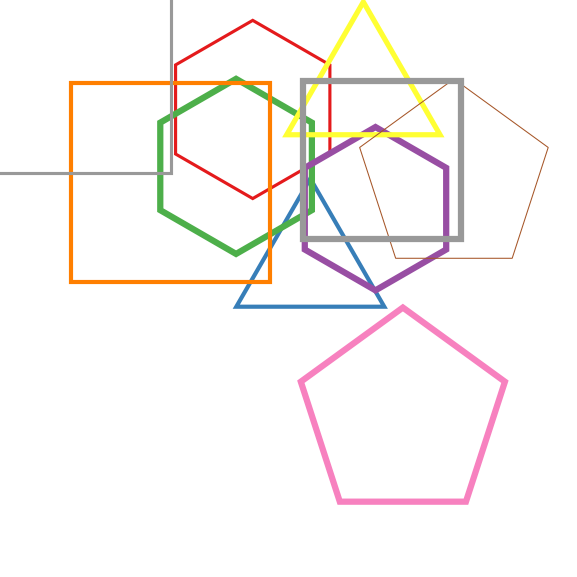[{"shape": "hexagon", "thickness": 1.5, "radius": 0.77, "center": [0.438, 0.81]}, {"shape": "triangle", "thickness": 2, "radius": 0.74, "center": [0.537, 0.542]}, {"shape": "hexagon", "thickness": 3, "radius": 0.76, "center": [0.409, 0.711]}, {"shape": "hexagon", "thickness": 3, "radius": 0.71, "center": [0.65, 0.638]}, {"shape": "square", "thickness": 2, "radius": 0.86, "center": [0.295, 0.683]}, {"shape": "triangle", "thickness": 2.5, "radius": 0.77, "center": [0.629, 0.842]}, {"shape": "pentagon", "thickness": 0.5, "radius": 0.86, "center": [0.786, 0.691]}, {"shape": "pentagon", "thickness": 3, "radius": 0.93, "center": [0.698, 0.281]}, {"shape": "square", "thickness": 1.5, "radius": 0.81, "center": [0.133, 0.863]}, {"shape": "square", "thickness": 3, "radius": 0.68, "center": [0.661, 0.722]}]